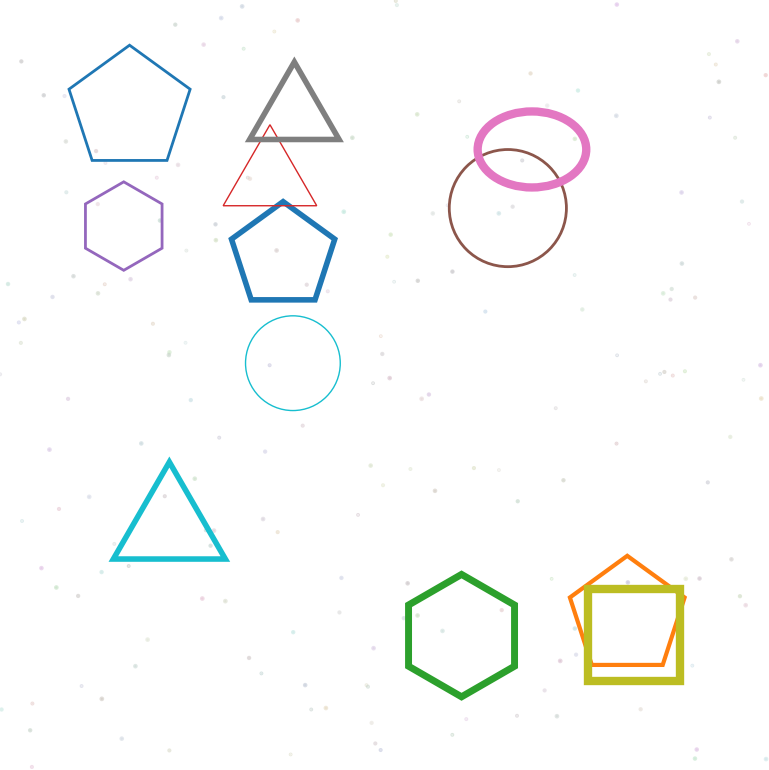[{"shape": "pentagon", "thickness": 2, "radius": 0.35, "center": [0.368, 0.668]}, {"shape": "pentagon", "thickness": 1, "radius": 0.41, "center": [0.168, 0.859]}, {"shape": "pentagon", "thickness": 1.5, "radius": 0.39, "center": [0.815, 0.2]}, {"shape": "hexagon", "thickness": 2.5, "radius": 0.4, "center": [0.599, 0.175]}, {"shape": "triangle", "thickness": 0.5, "radius": 0.35, "center": [0.351, 0.768]}, {"shape": "hexagon", "thickness": 1, "radius": 0.29, "center": [0.161, 0.706]}, {"shape": "circle", "thickness": 1, "radius": 0.38, "center": [0.66, 0.73]}, {"shape": "oval", "thickness": 3, "radius": 0.35, "center": [0.691, 0.806]}, {"shape": "triangle", "thickness": 2, "radius": 0.34, "center": [0.382, 0.852]}, {"shape": "square", "thickness": 3, "radius": 0.3, "center": [0.823, 0.175]}, {"shape": "circle", "thickness": 0.5, "radius": 0.31, "center": [0.38, 0.528]}, {"shape": "triangle", "thickness": 2, "radius": 0.42, "center": [0.22, 0.316]}]